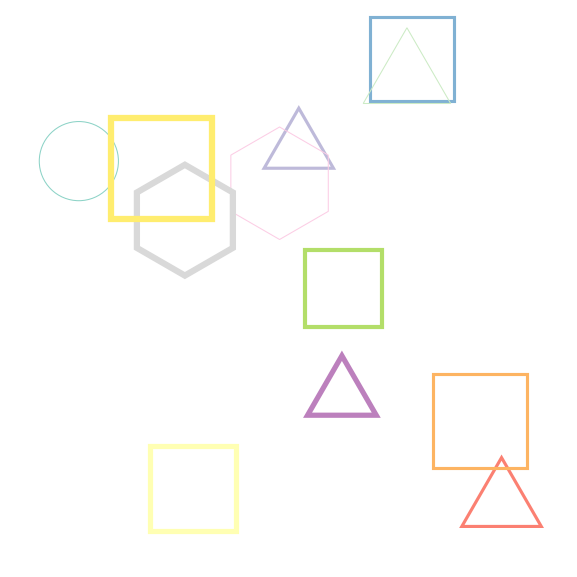[{"shape": "circle", "thickness": 0.5, "radius": 0.34, "center": [0.137, 0.72]}, {"shape": "square", "thickness": 2.5, "radius": 0.37, "center": [0.334, 0.153]}, {"shape": "triangle", "thickness": 1.5, "radius": 0.35, "center": [0.517, 0.742]}, {"shape": "triangle", "thickness": 1.5, "radius": 0.4, "center": [0.868, 0.127]}, {"shape": "square", "thickness": 1.5, "radius": 0.36, "center": [0.713, 0.897]}, {"shape": "square", "thickness": 1.5, "radius": 0.41, "center": [0.831, 0.27]}, {"shape": "square", "thickness": 2, "radius": 0.33, "center": [0.594, 0.499]}, {"shape": "hexagon", "thickness": 0.5, "radius": 0.49, "center": [0.484, 0.682]}, {"shape": "hexagon", "thickness": 3, "radius": 0.48, "center": [0.32, 0.618]}, {"shape": "triangle", "thickness": 2.5, "radius": 0.34, "center": [0.592, 0.314]}, {"shape": "triangle", "thickness": 0.5, "radius": 0.44, "center": [0.705, 0.864]}, {"shape": "square", "thickness": 3, "radius": 0.44, "center": [0.28, 0.707]}]